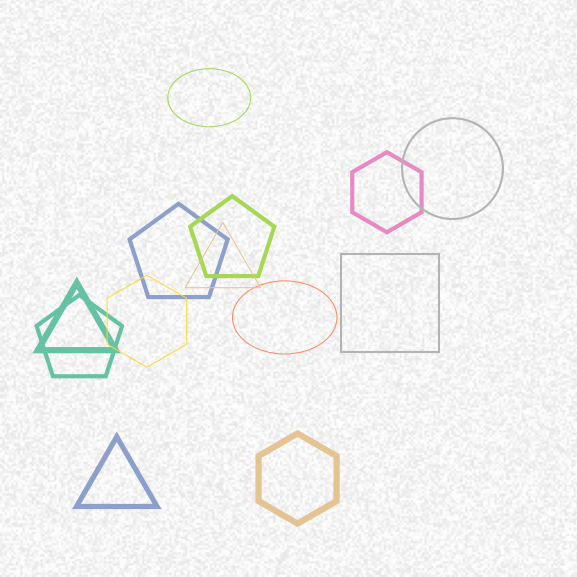[{"shape": "pentagon", "thickness": 2, "radius": 0.39, "center": [0.137, 0.411]}, {"shape": "triangle", "thickness": 3, "radius": 0.39, "center": [0.133, 0.432]}, {"shape": "oval", "thickness": 0.5, "radius": 0.45, "center": [0.493, 0.449]}, {"shape": "pentagon", "thickness": 2, "radius": 0.45, "center": [0.309, 0.557]}, {"shape": "triangle", "thickness": 2.5, "radius": 0.4, "center": [0.202, 0.162]}, {"shape": "hexagon", "thickness": 2, "radius": 0.35, "center": [0.67, 0.666]}, {"shape": "oval", "thickness": 0.5, "radius": 0.36, "center": [0.362, 0.83]}, {"shape": "pentagon", "thickness": 2, "radius": 0.38, "center": [0.402, 0.583]}, {"shape": "hexagon", "thickness": 0.5, "radius": 0.4, "center": [0.254, 0.443]}, {"shape": "triangle", "thickness": 0.5, "radius": 0.38, "center": [0.386, 0.539]}, {"shape": "hexagon", "thickness": 3, "radius": 0.39, "center": [0.515, 0.17]}, {"shape": "square", "thickness": 1, "radius": 0.43, "center": [0.675, 0.475]}, {"shape": "circle", "thickness": 1, "radius": 0.44, "center": [0.784, 0.707]}]